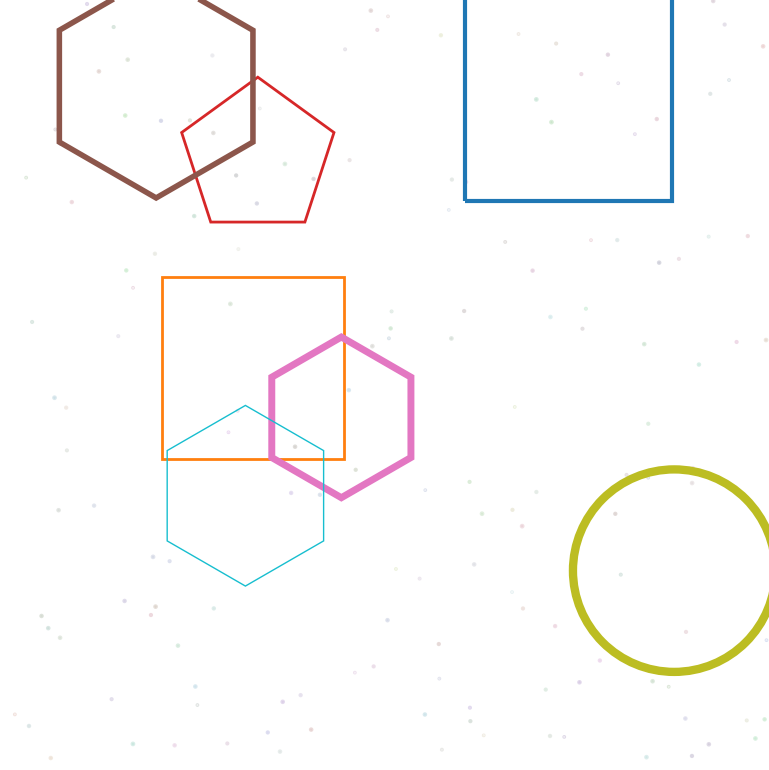[{"shape": "square", "thickness": 1.5, "radius": 0.67, "center": [0.739, 0.874]}, {"shape": "square", "thickness": 1, "radius": 0.59, "center": [0.329, 0.522]}, {"shape": "pentagon", "thickness": 1, "radius": 0.52, "center": [0.335, 0.796]}, {"shape": "hexagon", "thickness": 2, "radius": 0.73, "center": [0.203, 0.888]}, {"shape": "hexagon", "thickness": 2.5, "radius": 0.52, "center": [0.443, 0.458]}, {"shape": "circle", "thickness": 3, "radius": 0.66, "center": [0.876, 0.259]}, {"shape": "hexagon", "thickness": 0.5, "radius": 0.59, "center": [0.319, 0.356]}]